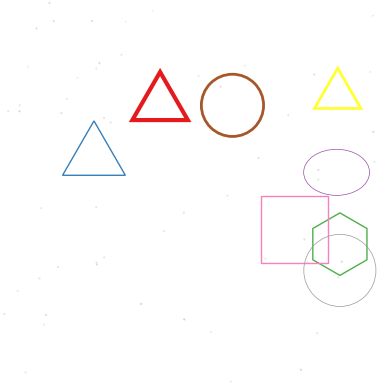[{"shape": "triangle", "thickness": 3, "radius": 0.42, "center": [0.416, 0.73]}, {"shape": "triangle", "thickness": 1, "radius": 0.47, "center": [0.244, 0.592]}, {"shape": "hexagon", "thickness": 1, "radius": 0.41, "center": [0.883, 0.366]}, {"shape": "oval", "thickness": 0.5, "radius": 0.43, "center": [0.874, 0.552]}, {"shape": "triangle", "thickness": 2, "radius": 0.35, "center": [0.877, 0.753]}, {"shape": "circle", "thickness": 2, "radius": 0.4, "center": [0.604, 0.726]}, {"shape": "square", "thickness": 1, "radius": 0.44, "center": [0.766, 0.405]}, {"shape": "circle", "thickness": 0.5, "radius": 0.47, "center": [0.883, 0.298]}]